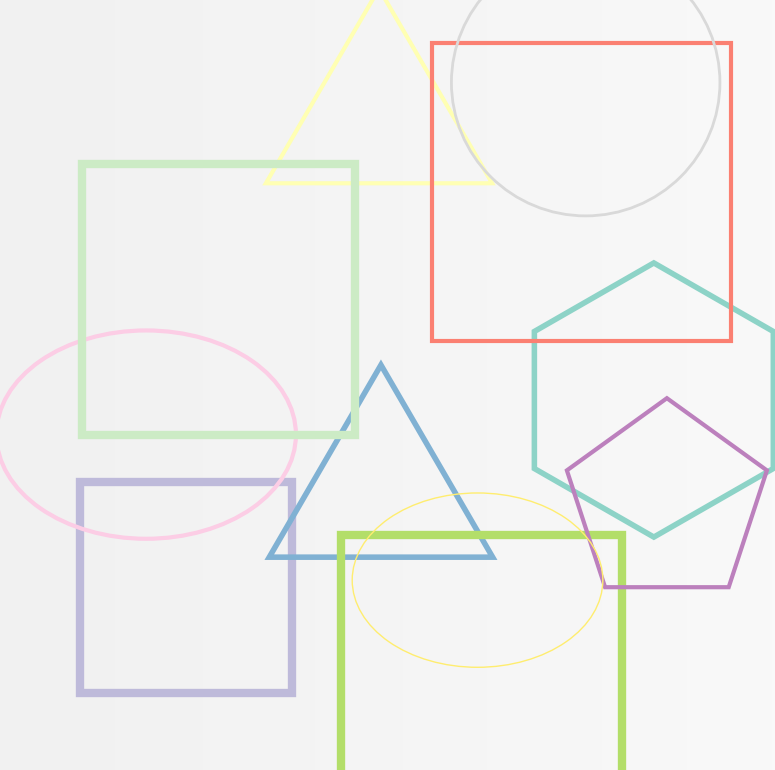[{"shape": "hexagon", "thickness": 2, "radius": 0.89, "center": [0.844, 0.481]}, {"shape": "triangle", "thickness": 1.5, "radius": 0.84, "center": [0.489, 0.846]}, {"shape": "square", "thickness": 3, "radius": 0.68, "center": [0.24, 0.237]}, {"shape": "square", "thickness": 1.5, "radius": 0.97, "center": [0.75, 0.751]}, {"shape": "triangle", "thickness": 2, "radius": 0.83, "center": [0.492, 0.36]}, {"shape": "square", "thickness": 3, "radius": 0.91, "center": [0.622, 0.124]}, {"shape": "oval", "thickness": 1.5, "radius": 0.97, "center": [0.189, 0.436]}, {"shape": "circle", "thickness": 1, "radius": 0.87, "center": [0.756, 0.893]}, {"shape": "pentagon", "thickness": 1.5, "radius": 0.68, "center": [0.861, 0.347]}, {"shape": "square", "thickness": 3, "radius": 0.88, "center": [0.282, 0.611]}, {"shape": "oval", "thickness": 0.5, "radius": 0.81, "center": [0.616, 0.247]}]